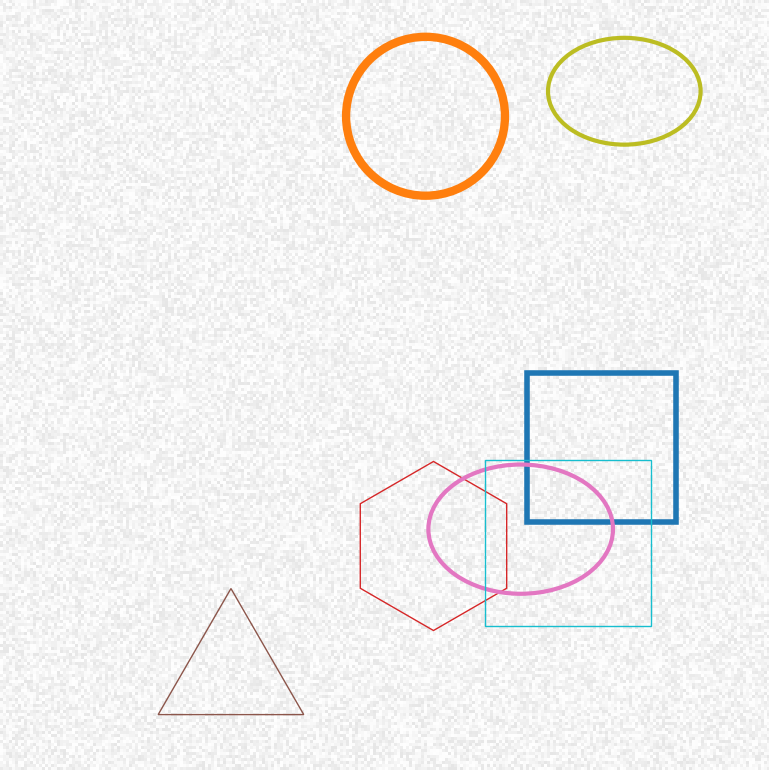[{"shape": "square", "thickness": 2, "radius": 0.48, "center": [0.781, 0.419]}, {"shape": "circle", "thickness": 3, "radius": 0.52, "center": [0.553, 0.849]}, {"shape": "hexagon", "thickness": 0.5, "radius": 0.55, "center": [0.563, 0.291]}, {"shape": "triangle", "thickness": 0.5, "radius": 0.55, "center": [0.3, 0.127]}, {"shape": "oval", "thickness": 1.5, "radius": 0.6, "center": [0.676, 0.313]}, {"shape": "oval", "thickness": 1.5, "radius": 0.5, "center": [0.811, 0.882]}, {"shape": "square", "thickness": 0.5, "radius": 0.54, "center": [0.738, 0.295]}]